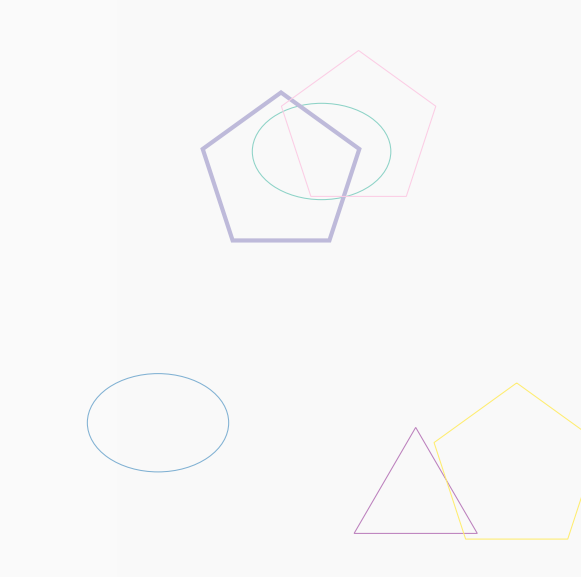[{"shape": "oval", "thickness": 0.5, "radius": 0.6, "center": [0.553, 0.737]}, {"shape": "pentagon", "thickness": 2, "radius": 0.71, "center": [0.483, 0.697]}, {"shape": "oval", "thickness": 0.5, "radius": 0.61, "center": [0.272, 0.267]}, {"shape": "pentagon", "thickness": 0.5, "radius": 0.7, "center": [0.617, 0.772]}, {"shape": "triangle", "thickness": 0.5, "radius": 0.61, "center": [0.715, 0.137]}, {"shape": "pentagon", "thickness": 0.5, "radius": 0.75, "center": [0.889, 0.187]}]